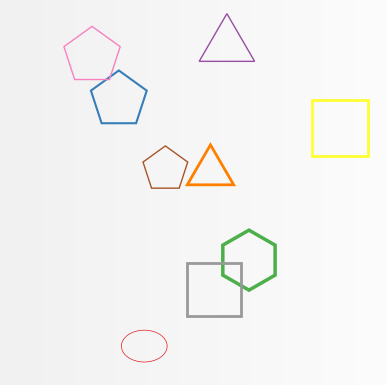[{"shape": "oval", "thickness": 0.5, "radius": 0.3, "center": [0.372, 0.101]}, {"shape": "pentagon", "thickness": 1.5, "radius": 0.38, "center": [0.307, 0.741]}, {"shape": "hexagon", "thickness": 2.5, "radius": 0.39, "center": [0.642, 0.324]}, {"shape": "triangle", "thickness": 1, "radius": 0.41, "center": [0.586, 0.882]}, {"shape": "triangle", "thickness": 2, "radius": 0.35, "center": [0.543, 0.555]}, {"shape": "square", "thickness": 2, "radius": 0.36, "center": [0.878, 0.668]}, {"shape": "pentagon", "thickness": 1, "radius": 0.3, "center": [0.427, 0.56]}, {"shape": "pentagon", "thickness": 1, "radius": 0.38, "center": [0.238, 0.855]}, {"shape": "square", "thickness": 2, "radius": 0.35, "center": [0.552, 0.248]}]